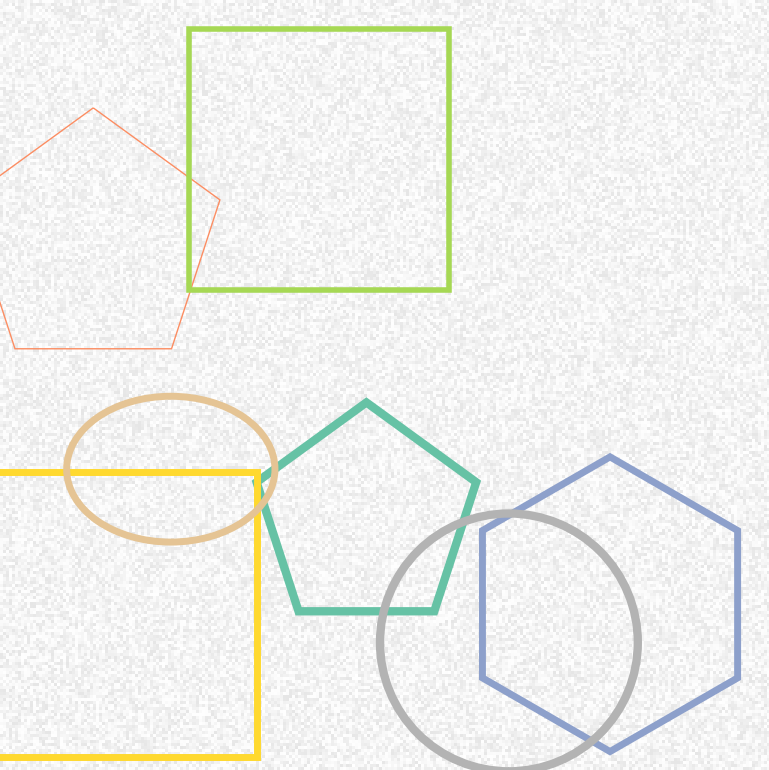[{"shape": "pentagon", "thickness": 3, "radius": 0.75, "center": [0.476, 0.327]}, {"shape": "pentagon", "thickness": 0.5, "radius": 0.86, "center": [0.121, 0.687]}, {"shape": "hexagon", "thickness": 2.5, "radius": 0.96, "center": [0.792, 0.215]}, {"shape": "square", "thickness": 2, "radius": 0.85, "center": [0.414, 0.793]}, {"shape": "square", "thickness": 2.5, "radius": 0.92, "center": [0.149, 0.202]}, {"shape": "oval", "thickness": 2.5, "radius": 0.68, "center": [0.222, 0.391]}, {"shape": "circle", "thickness": 3, "radius": 0.84, "center": [0.661, 0.166]}]